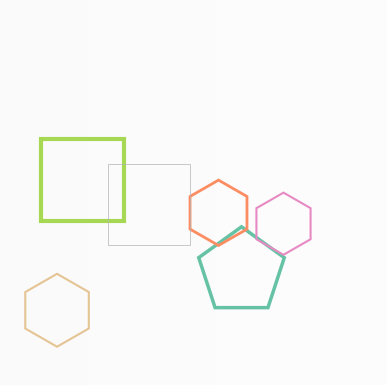[{"shape": "pentagon", "thickness": 2.5, "radius": 0.58, "center": [0.623, 0.295]}, {"shape": "hexagon", "thickness": 2, "radius": 0.42, "center": [0.564, 0.447]}, {"shape": "hexagon", "thickness": 1.5, "radius": 0.4, "center": [0.732, 0.419]}, {"shape": "square", "thickness": 3, "radius": 0.54, "center": [0.214, 0.532]}, {"shape": "hexagon", "thickness": 1.5, "radius": 0.47, "center": [0.147, 0.194]}, {"shape": "square", "thickness": 0.5, "radius": 0.53, "center": [0.384, 0.469]}]